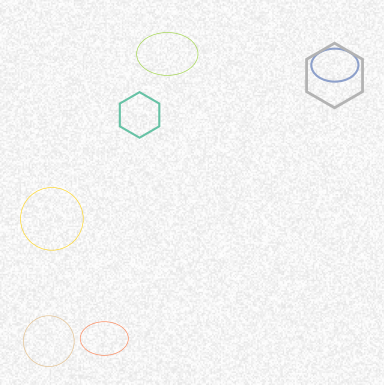[{"shape": "hexagon", "thickness": 1.5, "radius": 0.3, "center": [0.362, 0.701]}, {"shape": "oval", "thickness": 0.5, "radius": 0.31, "center": [0.271, 0.121]}, {"shape": "oval", "thickness": 1.5, "radius": 0.31, "center": [0.87, 0.831]}, {"shape": "oval", "thickness": 0.5, "radius": 0.4, "center": [0.435, 0.86]}, {"shape": "circle", "thickness": 0.5, "radius": 0.41, "center": [0.135, 0.432]}, {"shape": "circle", "thickness": 0.5, "radius": 0.33, "center": [0.127, 0.114]}, {"shape": "hexagon", "thickness": 2, "radius": 0.42, "center": [0.869, 0.804]}]